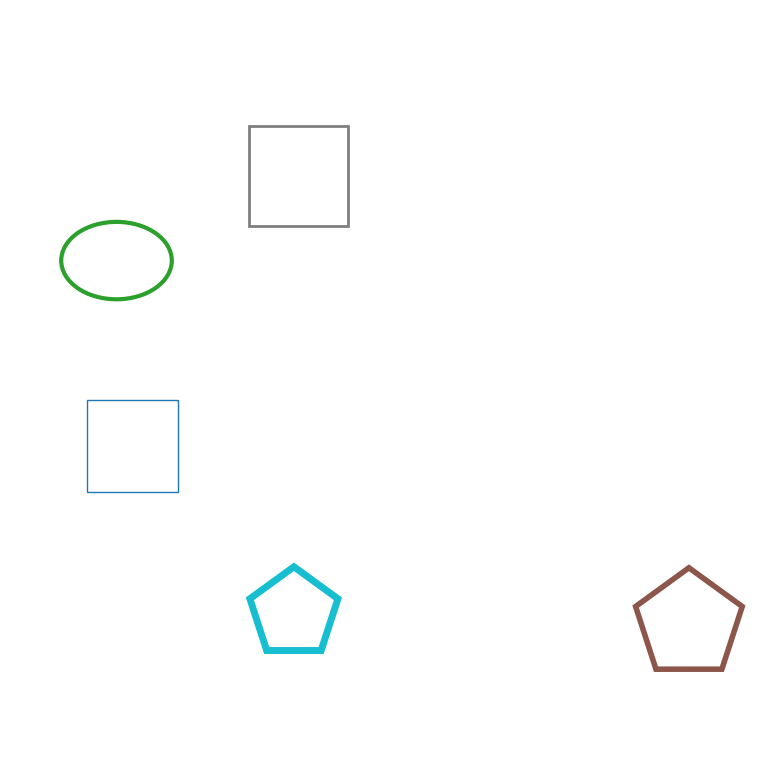[{"shape": "square", "thickness": 0.5, "radius": 0.3, "center": [0.172, 0.421]}, {"shape": "oval", "thickness": 1.5, "radius": 0.36, "center": [0.151, 0.662]}, {"shape": "pentagon", "thickness": 2, "radius": 0.36, "center": [0.895, 0.19]}, {"shape": "square", "thickness": 1, "radius": 0.32, "center": [0.388, 0.771]}, {"shape": "pentagon", "thickness": 2.5, "radius": 0.3, "center": [0.382, 0.204]}]